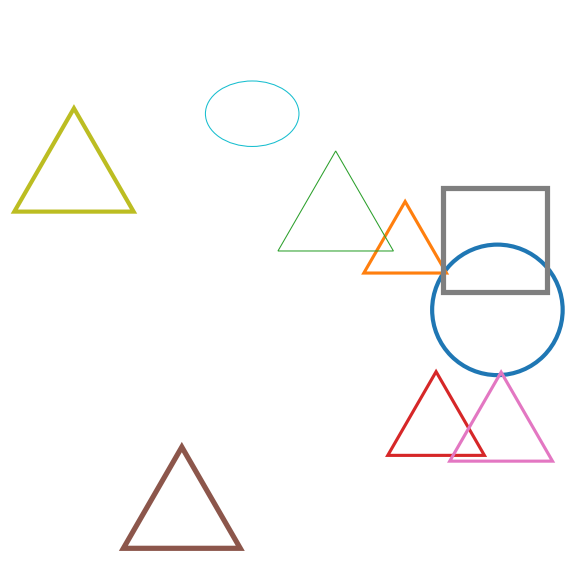[{"shape": "circle", "thickness": 2, "radius": 0.56, "center": [0.861, 0.463]}, {"shape": "triangle", "thickness": 1.5, "radius": 0.41, "center": [0.702, 0.568]}, {"shape": "triangle", "thickness": 0.5, "radius": 0.58, "center": [0.581, 0.622]}, {"shape": "triangle", "thickness": 1.5, "radius": 0.48, "center": [0.755, 0.259]}, {"shape": "triangle", "thickness": 2.5, "radius": 0.58, "center": [0.315, 0.108]}, {"shape": "triangle", "thickness": 1.5, "radius": 0.51, "center": [0.868, 0.252]}, {"shape": "square", "thickness": 2.5, "radius": 0.45, "center": [0.857, 0.584]}, {"shape": "triangle", "thickness": 2, "radius": 0.6, "center": [0.128, 0.692]}, {"shape": "oval", "thickness": 0.5, "radius": 0.4, "center": [0.437, 0.802]}]